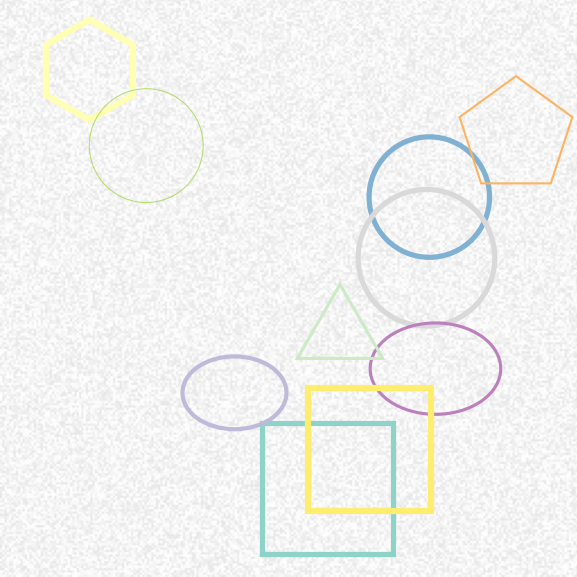[{"shape": "square", "thickness": 2.5, "radius": 0.57, "center": [0.567, 0.154]}, {"shape": "hexagon", "thickness": 3, "radius": 0.43, "center": [0.155, 0.878]}, {"shape": "oval", "thickness": 2, "radius": 0.45, "center": [0.406, 0.319]}, {"shape": "circle", "thickness": 2.5, "radius": 0.52, "center": [0.743, 0.658]}, {"shape": "pentagon", "thickness": 1, "radius": 0.51, "center": [0.893, 0.765]}, {"shape": "circle", "thickness": 0.5, "radius": 0.49, "center": [0.253, 0.747]}, {"shape": "circle", "thickness": 2.5, "radius": 0.59, "center": [0.738, 0.553]}, {"shape": "oval", "thickness": 1.5, "radius": 0.57, "center": [0.754, 0.361]}, {"shape": "triangle", "thickness": 1.5, "radius": 0.43, "center": [0.589, 0.421]}, {"shape": "square", "thickness": 3, "radius": 0.53, "center": [0.639, 0.22]}]